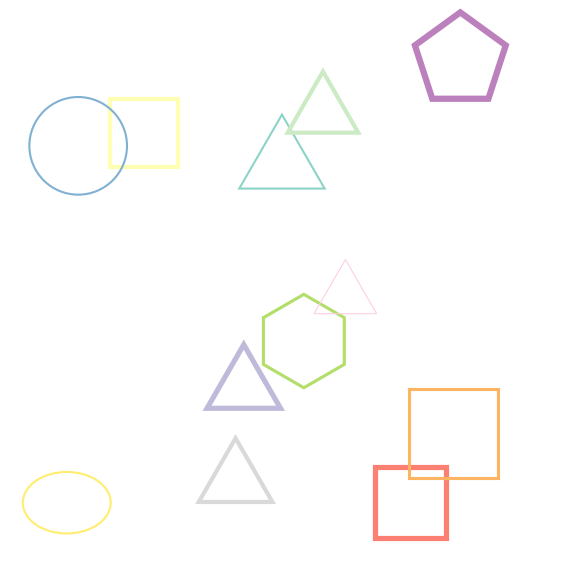[{"shape": "triangle", "thickness": 1, "radius": 0.43, "center": [0.488, 0.715]}, {"shape": "square", "thickness": 2, "radius": 0.29, "center": [0.249, 0.769]}, {"shape": "triangle", "thickness": 2.5, "radius": 0.37, "center": [0.422, 0.329]}, {"shape": "square", "thickness": 2.5, "radius": 0.31, "center": [0.71, 0.129]}, {"shape": "circle", "thickness": 1, "radius": 0.42, "center": [0.135, 0.747]}, {"shape": "square", "thickness": 1.5, "radius": 0.39, "center": [0.785, 0.249]}, {"shape": "hexagon", "thickness": 1.5, "radius": 0.4, "center": [0.526, 0.409]}, {"shape": "triangle", "thickness": 0.5, "radius": 0.31, "center": [0.598, 0.487]}, {"shape": "triangle", "thickness": 2, "radius": 0.37, "center": [0.408, 0.167]}, {"shape": "pentagon", "thickness": 3, "radius": 0.41, "center": [0.797, 0.895]}, {"shape": "triangle", "thickness": 2, "radius": 0.35, "center": [0.559, 0.805]}, {"shape": "oval", "thickness": 1, "radius": 0.38, "center": [0.116, 0.129]}]